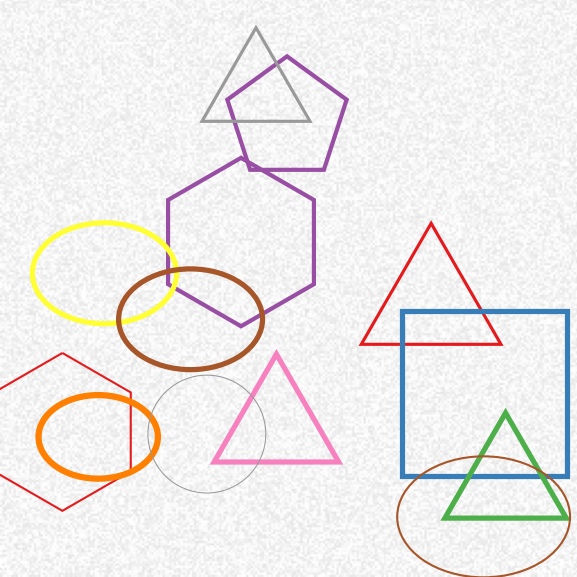[{"shape": "triangle", "thickness": 1.5, "radius": 0.7, "center": [0.747, 0.473]}, {"shape": "hexagon", "thickness": 1, "radius": 0.68, "center": [0.108, 0.251]}, {"shape": "square", "thickness": 2.5, "radius": 0.71, "center": [0.84, 0.318]}, {"shape": "triangle", "thickness": 2.5, "radius": 0.61, "center": [0.875, 0.163]}, {"shape": "pentagon", "thickness": 2, "radius": 0.54, "center": [0.497, 0.793]}, {"shape": "hexagon", "thickness": 2, "radius": 0.73, "center": [0.417, 0.58]}, {"shape": "oval", "thickness": 3, "radius": 0.52, "center": [0.17, 0.243]}, {"shape": "oval", "thickness": 2.5, "radius": 0.62, "center": [0.181, 0.526]}, {"shape": "oval", "thickness": 1, "radius": 0.75, "center": [0.837, 0.104]}, {"shape": "oval", "thickness": 2.5, "radius": 0.62, "center": [0.33, 0.446]}, {"shape": "triangle", "thickness": 2.5, "radius": 0.62, "center": [0.479, 0.261]}, {"shape": "circle", "thickness": 0.5, "radius": 0.51, "center": [0.358, 0.247]}, {"shape": "triangle", "thickness": 1.5, "radius": 0.54, "center": [0.443, 0.843]}]